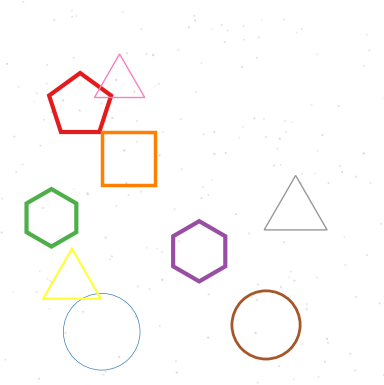[{"shape": "pentagon", "thickness": 3, "radius": 0.42, "center": [0.208, 0.726]}, {"shape": "circle", "thickness": 0.5, "radius": 0.5, "center": [0.264, 0.138]}, {"shape": "hexagon", "thickness": 3, "radius": 0.37, "center": [0.134, 0.434]}, {"shape": "hexagon", "thickness": 3, "radius": 0.39, "center": [0.517, 0.347]}, {"shape": "square", "thickness": 2.5, "radius": 0.35, "center": [0.334, 0.588]}, {"shape": "triangle", "thickness": 1.5, "radius": 0.43, "center": [0.187, 0.267]}, {"shape": "circle", "thickness": 2, "radius": 0.44, "center": [0.691, 0.156]}, {"shape": "triangle", "thickness": 1, "radius": 0.38, "center": [0.311, 0.784]}, {"shape": "triangle", "thickness": 1, "radius": 0.47, "center": [0.768, 0.45]}]